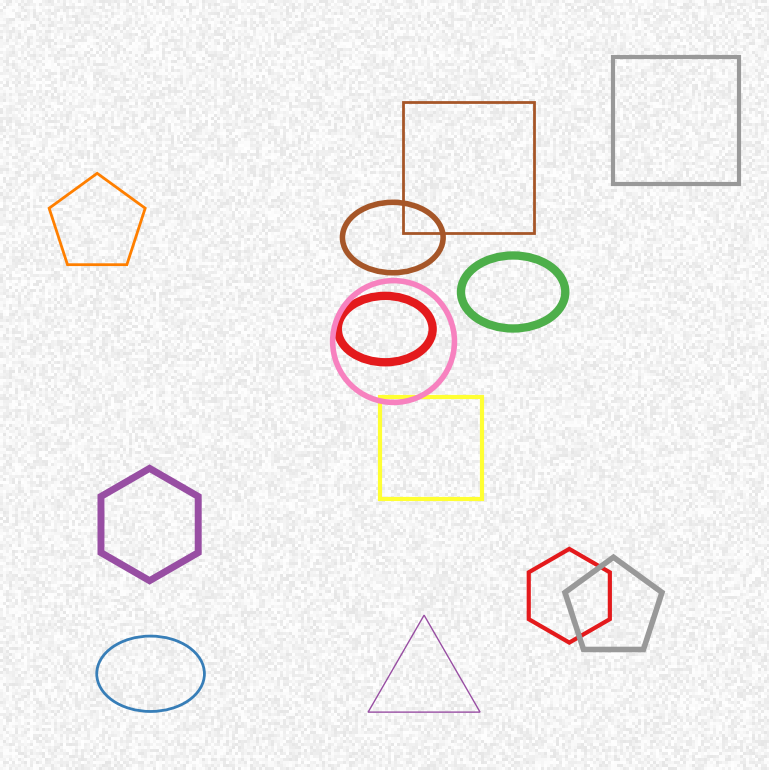[{"shape": "hexagon", "thickness": 1.5, "radius": 0.3, "center": [0.739, 0.226]}, {"shape": "oval", "thickness": 3, "radius": 0.31, "center": [0.5, 0.573]}, {"shape": "oval", "thickness": 1, "radius": 0.35, "center": [0.196, 0.125]}, {"shape": "oval", "thickness": 3, "radius": 0.34, "center": [0.666, 0.621]}, {"shape": "triangle", "thickness": 0.5, "radius": 0.42, "center": [0.551, 0.117]}, {"shape": "hexagon", "thickness": 2.5, "radius": 0.36, "center": [0.194, 0.319]}, {"shape": "pentagon", "thickness": 1, "radius": 0.33, "center": [0.126, 0.709]}, {"shape": "square", "thickness": 1.5, "radius": 0.33, "center": [0.56, 0.418]}, {"shape": "oval", "thickness": 2, "radius": 0.33, "center": [0.51, 0.692]}, {"shape": "square", "thickness": 1, "radius": 0.43, "center": [0.608, 0.782]}, {"shape": "circle", "thickness": 2, "radius": 0.4, "center": [0.511, 0.556]}, {"shape": "square", "thickness": 1.5, "radius": 0.41, "center": [0.878, 0.844]}, {"shape": "pentagon", "thickness": 2, "radius": 0.33, "center": [0.797, 0.21]}]